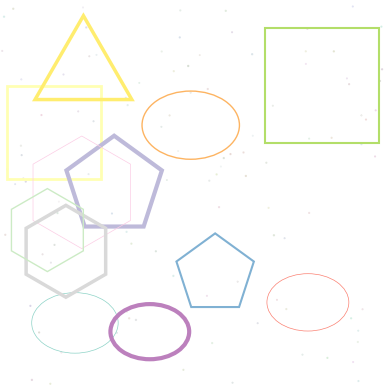[{"shape": "oval", "thickness": 0.5, "radius": 0.56, "center": [0.195, 0.161]}, {"shape": "square", "thickness": 2, "radius": 0.61, "center": [0.14, 0.657]}, {"shape": "pentagon", "thickness": 3, "radius": 0.65, "center": [0.296, 0.517]}, {"shape": "oval", "thickness": 0.5, "radius": 0.53, "center": [0.8, 0.215]}, {"shape": "pentagon", "thickness": 1.5, "radius": 0.53, "center": [0.559, 0.288]}, {"shape": "oval", "thickness": 1, "radius": 0.63, "center": [0.495, 0.675]}, {"shape": "square", "thickness": 1.5, "radius": 0.74, "center": [0.836, 0.777]}, {"shape": "hexagon", "thickness": 0.5, "radius": 0.73, "center": [0.212, 0.5]}, {"shape": "hexagon", "thickness": 2.5, "radius": 0.6, "center": [0.171, 0.347]}, {"shape": "oval", "thickness": 3, "radius": 0.51, "center": [0.389, 0.139]}, {"shape": "hexagon", "thickness": 1, "radius": 0.54, "center": [0.123, 0.402]}, {"shape": "triangle", "thickness": 2.5, "radius": 0.73, "center": [0.217, 0.814]}]